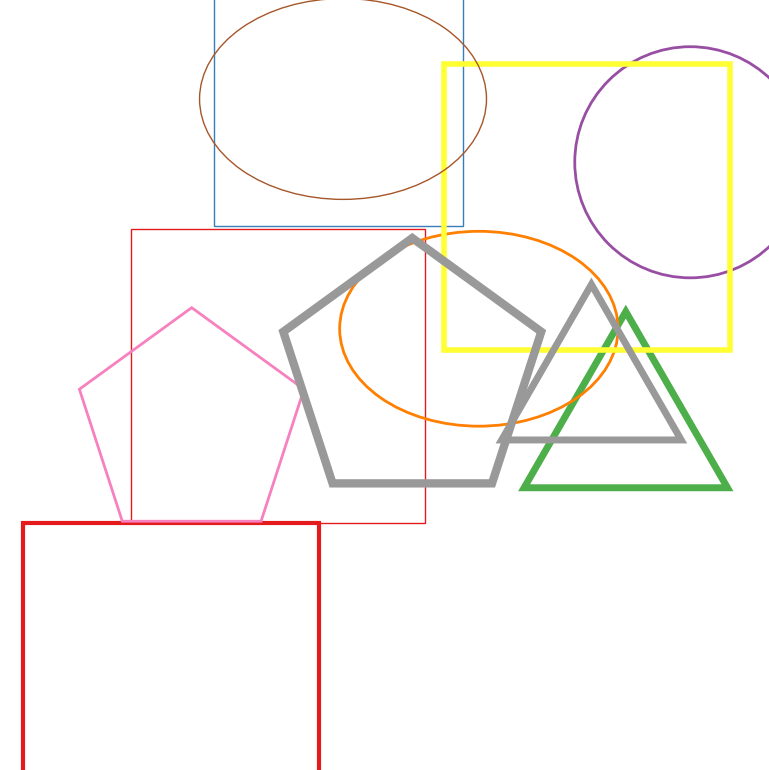[{"shape": "square", "thickness": 0.5, "radius": 0.95, "center": [0.361, 0.511]}, {"shape": "square", "thickness": 1.5, "radius": 0.96, "center": [0.222, 0.129]}, {"shape": "square", "thickness": 0.5, "radius": 0.81, "center": [0.439, 0.868]}, {"shape": "triangle", "thickness": 2.5, "radius": 0.76, "center": [0.813, 0.443]}, {"shape": "circle", "thickness": 1, "radius": 0.75, "center": [0.897, 0.789]}, {"shape": "oval", "thickness": 1, "radius": 0.9, "center": [0.622, 0.573]}, {"shape": "square", "thickness": 2, "radius": 0.93, "center": [0.762, 0.731]}, {"shape": "oval", "thickness": 0.5, "radius": 0.93, "center": [0.445, 0.871]}, {"shape": "pentagon", "thickness": 1, "radius": 0.77, "center": [0.249, 0.447]}, {"shape": "pentagon", "thickness": 3, "radius": 0.88, "center": [0.535, 0.515]}, {"shape": "triangle", "thickness": 2.5, "radius": 0.67, "center": [0.768, 0.496]}]